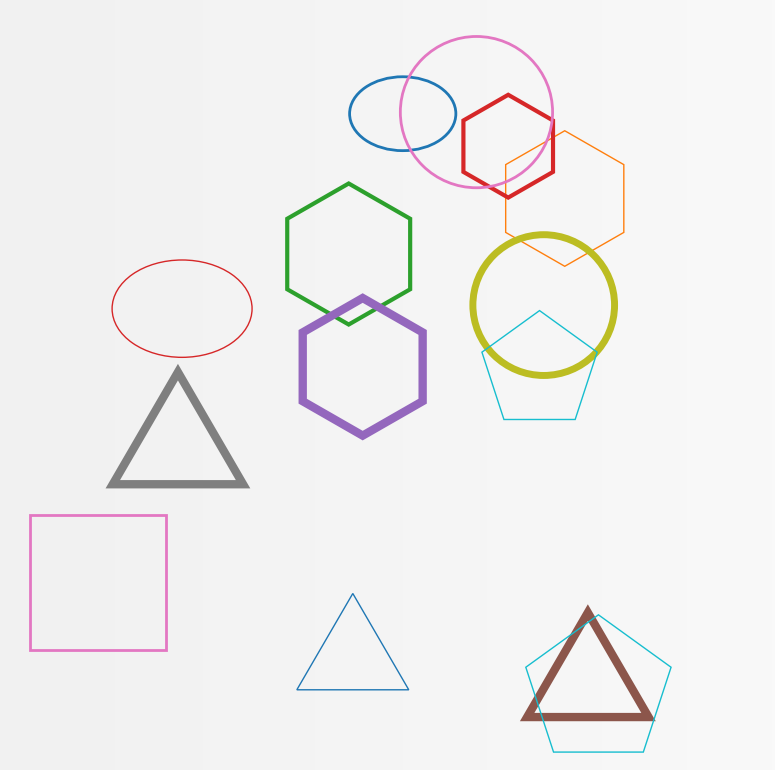[{"shape": "oval", "thickness": 1, "radius": 0.34, "center": [0.52, 0.852]}, {"shape": "triangle", "thickness": 0.5, "radius": 0.42, "center": [0.455, 0.146]}, {"shape": "hexagon", "thickness": 0.5, "radius": 0.44, "center": [0.729, 0.742]}, {"shape": "hexagon", "thickness": 1.5, "radius": 0.46, "center": [0.45, 0.67]}, {"shape": "oval", "thickness": 0.5, "radius": 0.45, "center": [0.235, 0.599]}, {"shape": "hexagon", "thickness": 1.5, "radius": 0.33, "center": [0.656, 0.81]}, {"shape": "hexagon", "thickness": 3, "radius": 0.45, "center": [0.468, 0.524]}, {"shape": "triangle", "thickness": 3, "radius": 0.45, "center": [0.759, 0.114]}, {"shape": "circle", "thickness": 1, "radius": 0.49, "center": [0.615, 0.854]}, {"shape": "square", "thickness": 1, "radius": 0.44, "center": [0.126, 0.243]}, {"shape": "triangle", "thickness": 3, "radius": 0.49, "center": [0.23, 0.42]}, {"shape": "circle", "thickness": 2.5, "radius": 0.46, "center": [0.702, 0.604]}, {"shape": "pentagon", "thickness": 0.5, "radius": 0.49, "center": [0.772, 0.103]}, {"shape": "pentagon", "thickness": 0.5, "radius": 0.39, "center": [0.696, 0.518]}]